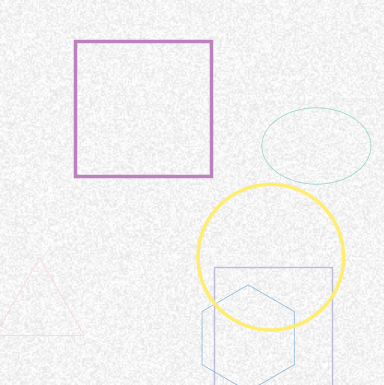[{"shape": "oval", "thickness": 0.5, "radius": 0.71, "center": [0.822, 0.621]}, {"shape": "square", "thickness": 1, "radius": 0.77, "center": [0.709, 0.153]}, {"shape": "hexagon", "thickness": 0.5, "radius": 0.69, "center": [0.645, 0.122]}, {"shape": "triangle", "thickness": 0.5, "radius": 0.67, "center": [0.103, 0.196]}, {"shape": "square", "thickness": 2.5, "radius": 0.88, "center": [0.371, 0.718]}, {"shape": "circle", "thickness": 2.5, "radius": 0.95, "center": [0.703, 0.332]}]